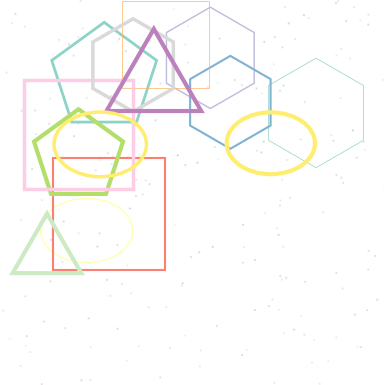[{"shape": "hexagon", "thickness": 0.5, "radius": 0.71, "center": [0.821, 0.707]}, {"shape": "pentagon", "thickness": 2, "radius": 0.72, "center": [0.271, 0.799]}, {"shape": "oval", "thickness": 1, "radius": 0.6, "center": [0.225, 0.401]}, {"shape": "hexagon", "thickness": 1, "radius": 0.66, "center": [0.546, 0.85]}, {"shape": "square", "thickness": 1.5, "radius": 0.73, "center": [0.283, 0.445]}, {"shape": "hexagon", "thickness": 1.5, "radius": 0.6, "center": [0.598, 0.734]}, {"shape": "square", "thickness": 0.5, "radius": 0.56, "center": [0.429, 0.885]}, {"shape": "pentagon", "thickness": 3, "radius": 0.61, "center": [0.204, 0.595]}, {"shape": "square", "thickness": 2.5, "radius": 0.71, "center": [0.204, 0.65]}, {"shape": "hexagon", "thickness": 2.5, "radius": 0.6, "center": [0.346, 0.831]}, {"shape": "triangle", "thickness": 3, "radius": 0.71, "center": [0.4, 0.783]}, {"shape": "triangle", "thickness": 3, "radius": 0.51, "center": [0.122, 0.342]}, {"shape": "oval", "thickness": 2.5, "radius": 0.6, "center": [0.26, 0.625]}, {"shape": "oval", "thickness": 3, "radius": 0.57, "center": [0.703, 0.628]}]